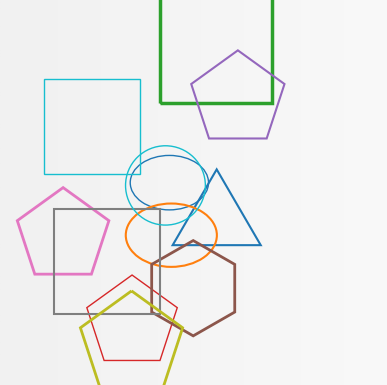[{"shape": "triangle", "thickness": 1.5, "radius": 0.66, "center": [0.559, 0.429]}, {"shape": "oval", "thickness": 1, "radius": 0.51, "center": [0.437, 0.526]}, {"shape": "oval", "thickness": 1.5, "radius": 0.59, "center": [0.442, 0.389]}, {"shape": "square", "thickness": 2.5, "radius": 0.72, "center": [0.558, 0.878]}, {"shape": "pentagon", "thickness": 1, "radius": 0.61, "center": [0.341, 0.163]}, {"shape": "pentagon", "thickness": 1.5, "radius": 0.63, "center": [0.614, 0.743]}, {"shape": "hexagon", "thickness": 2, "radius": 0.62, "center": [0.499, 0.251]}, {"shape": "pentagon", "thickness": 2, "radius": 0.62, "center": [0.163, 0.388]}, {"shape": "square", "thickness": 1.5, "radius": 0.68, "center": [0.276, 0.321]}, {"shape": "pentagon", "thickness": 2, "radius": 0.69, "center": [0.339, 0.106]}, {"shape": "square", "thickness": 1, "radius": 0.62, "center": [0.238, 0.672]}, {"shape": "circle", "thickness": 1, "radius": 0.51, "center": [0.427, 0.518]}]